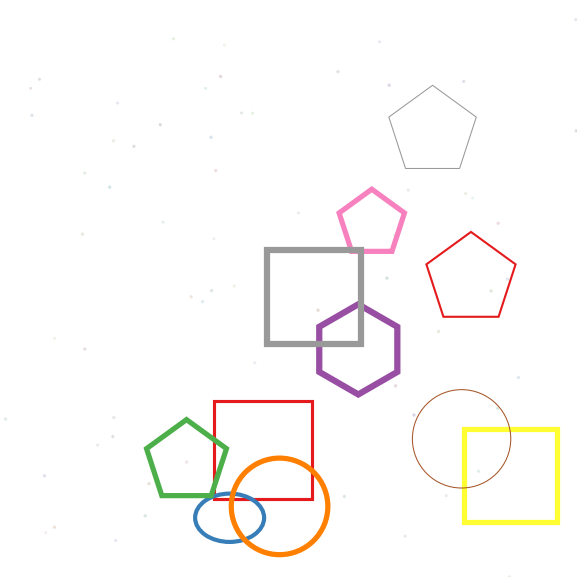[{"shape": "pentagon", "thickness": 1, "radius": 0.41, "center": [0.816, 0.516]}, {"shape": "square", "thickness": 1.5, "radius": 0.42, "center": [0.456, 0.22]}, {"shape": "oval", "thickness": 2, "radius": 0.3, "center": [0.398, 0.103]}, {"shape": "pentagon", "thickness": 2.5, "radius": 0.36, "center": [0.323, 0.2]}, {"shape": "hexagon", "thickness": 3, "radius": 0.39, "center": [0.62, 0.394]}, {"shape": "circle", "thickness": 2.5, "radius": 0.42, "center": [0.484, 0.122]}, {"shape": "square", "thickness": 2.5, "radius": 0.4, "center": [0.884, 0.176]}, {"shape": "circle", "thickness": 0.5, "radius": 0.43, "center": [0.799, 0.239]}, {"shape": "pentagon", "thickness": 2.5, "radius": 0.3, "center": [0.644, 0.612]}, {"shape": "pentagon", "thickness": 0.5, "radius": 0.4, "center": [0.749, 0.772]}, {"shape": "square", "thickness": 3, "radius": 0.41, "center": [0.543, 0.485]}]